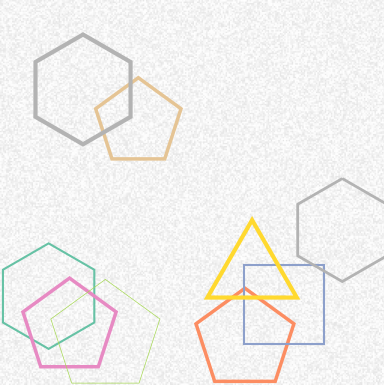[{"shape": "hexagon", "thickness": 1.5, "radius": 0.69, "center": [0.126, 0.231]}, {"shape": "pentagon", "thickness": 2.5, "radius": 0.67, "center": [0.636, 0.118]}, {"shape": "square", "thickness": 1.5, "radius": 0.52, "center": [0.737, 0.209]}, {"shape": "pentagon", "thickness": 2.5, "radius": 0.64, "center": [0.181, 0.15]}, {"shape": "pentagon", "thickness": 0.5, "radius": 0.74, "center": [0.274, 0.125]}, {"shape": "triangle", "thickness": 3, "radius": 0.67, "center": [0.655, 0.294]}, {"shape": "pentagon", "thickness": 2.5, "radius": 0.58, "center": [0.359, 0.682]}, {"shape": "hexagon", "thickness": 2, "radius": 0.67, "center": [0.889, 0.403]}, {"shape": "hexagon", "thickness": 3, "radius": 0.71, "center": [0.216, 0.768]}]